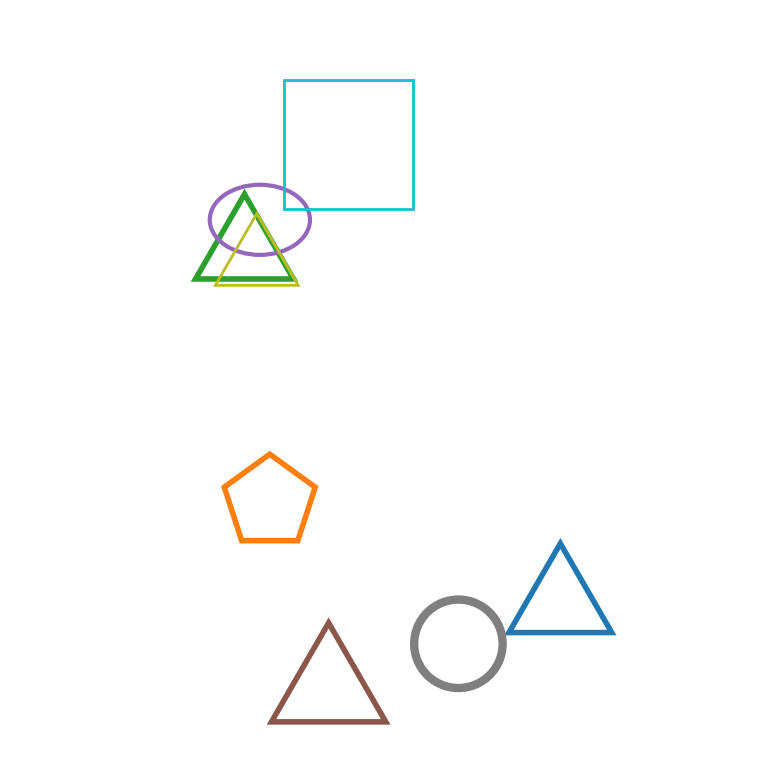[{"shape": "triangle", "thickness": 2, "radius": 0.39, "center": [0.728, 0.217]}, {"shape": "pentagon", "thickness": 2, "radius": 0.31, "center": [0.35, 0.348]}, {"shape": "triangle", "thickness": 2, "radius": 0.37, "center": [0.318, 0.674]}, {"shape": "oval", "thickness": 1.5, "radius": 0.33, "center": [0.337, 0.715]}, {"shape": "triangle", "thickness": 2, "radius": 0.43, "center": [0.427, 0.105]}, {"shape": "circle", "thickness": 3, "radius": 0.29, "center": [0.595, 0.164]}, {"shape": "triangle", "thickness": 1, "radius": 0.31, "center": [0.333, 0.66]}, {"shape": "square", "thickness": 1, "radius": 0.42, "center": [0.452, 0.812]}]